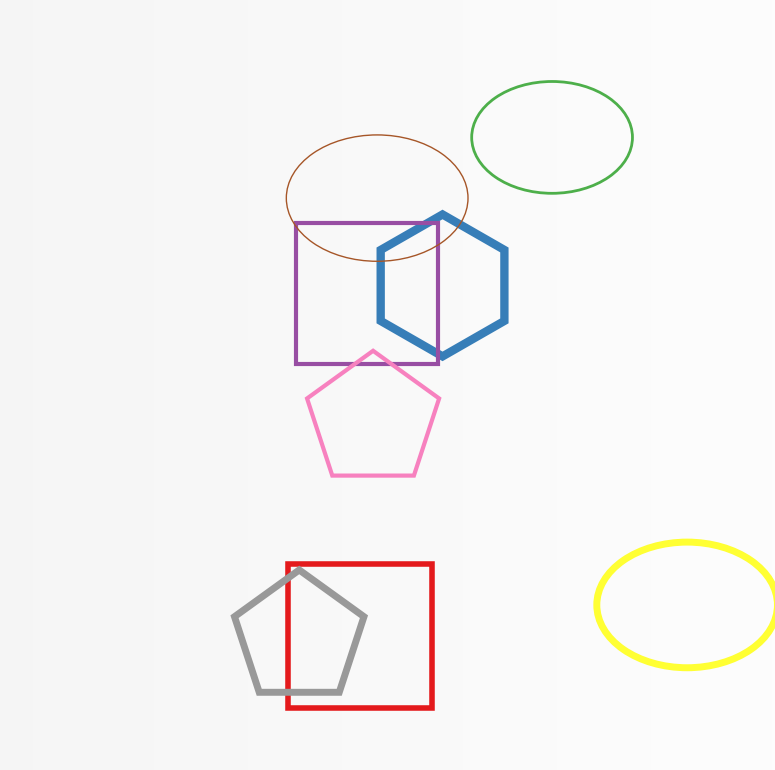[{"shape": "square", "thickness": 2, "radius": 0.47, "center": [0.464, 0.174]}, {"shape": "hexagon", "thickness": 3, "radius": 0.46, "center": [0.571, 0.629]}, {"shape": "oval", "thickness": 1, "radius": 0.52, "center": [0.712, 0.822]}, {"shape": "square", "thickness": 1.5, "radius": 0.46, "center": [0.474, 0.619]}, {"shape": "oval", "thickness": 2.5, "radius": 0.58, "center": [0.887, 0.214]}, {"shape": "oval", "thickness": 0.5, "radius": 0.59, "center": [0.487, 0.743]}, {"shape": "pentagon", "thickness": 1.5, "radius": 0.45, "center": [0.481, 0.455]}, {"shape": "pentagon", "thickness": 2.5, "radius": 0.44, "center": [0.386, 0.172]}]